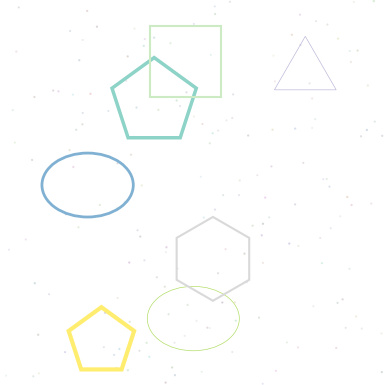[{"shape": "pentagon", "thickness": 2.5, "radius": 0.58, "center": [0.4, 0.735]}, {"shape": "triangle", "thickness": 0.5, "radius": 0.46, "center": [0.793, 0.813]}, {"shape": "oval", "thickness": 2, "radius": 0.59, "center": [0.228, 0.519]}, {"shape": "oval", "thickness": 0.5, "radius": 0.6, "center": [0.502, 0.173]}, {"shape": "hexagon", "thickness": 1.5, "radius": 0.54, "center": [0.553, 0.328]}, {"shape": "square", "thickness": 1.5, "radius": 0.46, "center": [0.482, 0.84]}, {"shape": "pentagon", "thickness": 3, "radius": 0.45, "center": [0.263, 0.113]}]